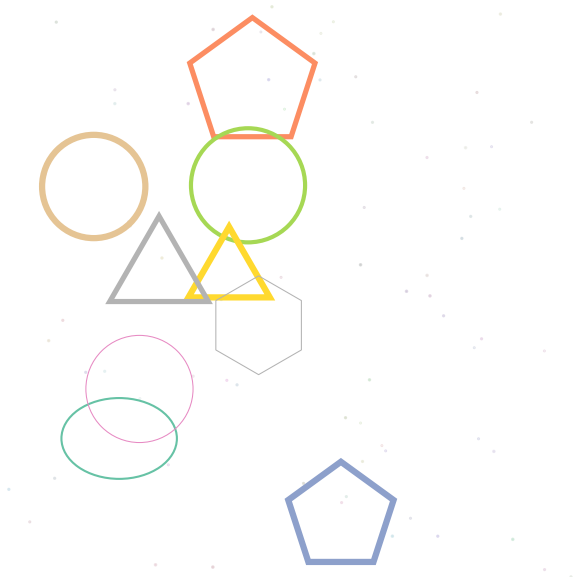[{"shape": "oval", "thickness": 1, "radius": 0.5, "center": [0.206, 0.24]}, {"shape": "pentagon", "thickness": 2.5, "radius": 0.57, "center": [0.437, 0.855]}, {"shape": "pentagon", "thickness": 3, "radius": 0.48, "center": [0.59, 0.104]}, {"shape": "circle", "thickness": 0.5, "radius": 0.46, "center": [0.241, 0.326]}, {"shape": "circle", "thickness": 2, "radius": 0.49, "center": [0.429, 0.678]}, {"shape": "triangle", "thickness": 3, "radius": 0.41, "center": [0.397, 0.525]}, {"shape": "circle", "thickness": 3, "radius": 0.45, "center": [0.162, 0.676]}, {"shape": "triangle", "thickness": 2.5, "radius": 0.49, "center": [0.275, 0.526]}, {"shape": "hexagon", "thickness": 0.5, "radius": 0.43, "center": [0.448, 0.436]}]